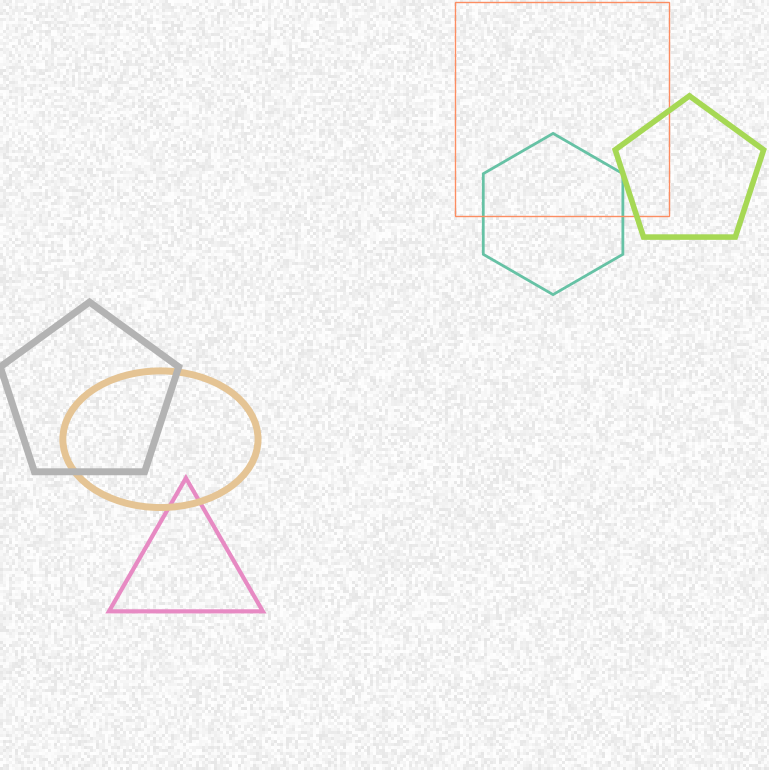[{"shape": "hexagon", "thickness": 1, "radius": 0.52, "center": [0.718, 0.722]}, {"shape": "square", "thickness": 0.5, "radius": 0.69, "center": [0.73, 0.858]}, {"shape": "triangle", "thickness": 1.5, "radius": 0.58, "center": [0.241, 0.264]}, {"shape": "pentagon", "thickness": 2, "radius": 0.51, "center": [0.895, 0.774]}, {"shape": "oval", "thickness": 2.5, "radius": 0.63, "center": [0.208, 0.43]}, {"shape": "pentagon", "thickness": 2.5, "radius": 0.61, "center": [0.116, 0.486]}]